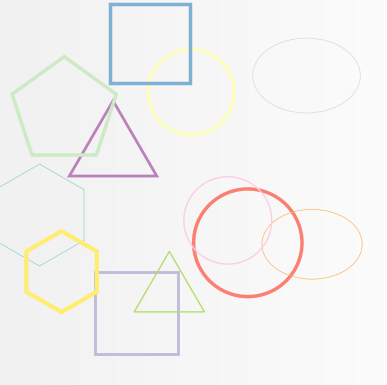[{"shape": "hexagon", "thickness": 0.5, "radius": 0.66, "center": [0.102, 0.441]}, {"shape": "circle", "thickness": 2, "radius": 0.55, "center": [0.493, 0.761]}, {"shape": "square", "thickness": 2, "radius": 0.53, "center": [0.352, 0.188]}, {"shape": "circle", "thickness": 2.5, "radius": 0.7, "center": [0.64, 0.369]}, {"shape": "square", "thickness": 2.5, "radius": 0.52, "center": [0.388, 0.887]}, {"shape": "oval", "thickness": 0.5, "radius": 0.65, "center": [0.805, 0.366]}, {"shape": "triangle", "thickness": 1, "radius": 0.52, "center": [0.437, 0.242]}, {"shape": "circle", "thickness": 1, "radius": 0.57, "center": [0.588, 0.427]}, {"shape": "oval", "thickness": 0.5, "radius": 0.69, "center": [0.791, 0.804]}, {"shape": "triangle", "thickness": 2, "radius": 0.65, "center": [0.292, 0.608]}, {"shape": "pentagon", "thickness": 2.5, "radius": 0.71, "center": [0.166, 0.712]}, {"shape": "hexagon", "thickness": 3, "radius": 0.53, "center": [0.159, 0.295]}]